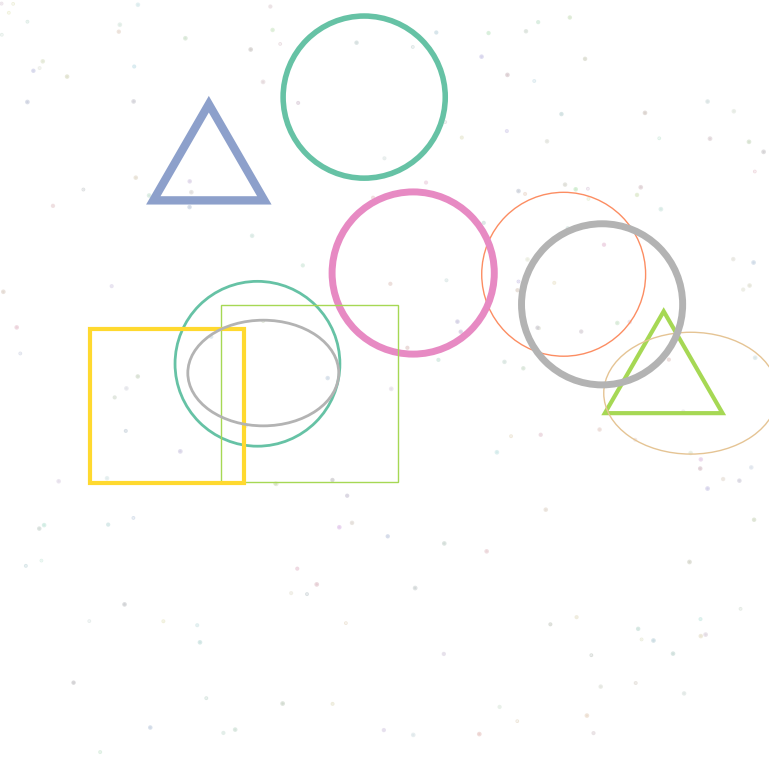[{"shape": "circle", "thickness": 2, "radius": 0.53, "center": [0.473, 0.874]}, {"shape": "circle", "thickness": 1, "radius": 0.54, "center": [0.334, 0.528]}, {"shape": "circle", "thickness": 0.5, "radius": 0.53, "center": [0.732, 0.644]}, {"shape": "triangle", "thickness": 3, "radius": 0.42, "center": [0.271, 0.781]}, {"shape": "circle", "thickness": 2.5, "radius": 0.53, "center": [0.537, 0.645]}, {"shape": "square", "thickness": 0.5, "radius": 0.57, "center": [0.402, 0.489]}, {"shape": "triangle", "thickness": 1.5, "radius": 0.44, "center": [0.862, 0.508]}, {"shape": "square", "thickness": 1.5, "radius": 0.5, "center": [0.217, 0.473]}, {"shape": "oval", "thickness": 0.5, "radius": 0.57, "center": [0.897, 0.489]}, {"shape": "oval", "thickness": 1, "radius": 0.49, "center": [0.342, 0.516]}, {"shape": "circle", "thickness": 2.5, "radius": 0.52, "center": [0.782, 0.605]}]